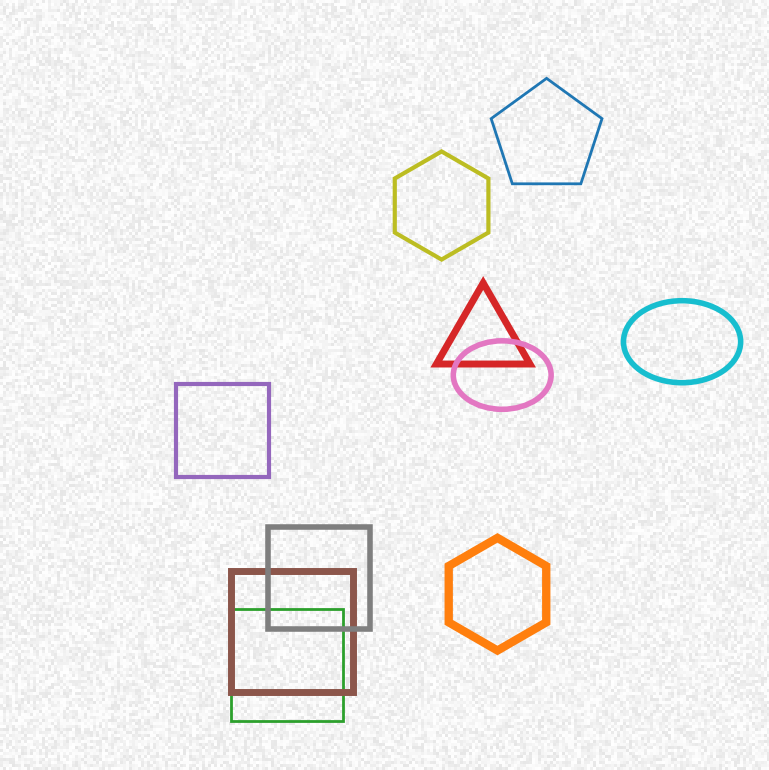[{"shape": "pentagon", "thickness": 1, "radius": 0.38, "center": [0.71, 0.823]}, {"shape": "hexagon", "thickness": 3, "radius": 0.37, "center": [0.646, 0.228]}, {"shape": "square", "thickness": 1, "radius": 0.36, "center": [0.373, 0.136]}, {"shape": "triangle", "thickness": 2.5, "radius": 0.35, "center": [0.628, 0.562]}, {"shape": "square", "thickness": 1.5, "radius": 0.3, "center": [0.289, 0.441]}, {"shape": "square", "thickness": 2.5, "radius": 0.39, "center": [0.379, 0.18]}, {"shape": "oval", "thickness": 2, "radius": 0.32, "center": [0.652, 0.513]}, {"shape": "square", "thickness": 2, "radius": 0.33, "center": [0.415, 0.25]}, {"shape": "hexagon", "thickness": 1.5, "radius": 0.35, "center": [0.573, 0.733]}, {"shape": "oval", "thickness": 2, "radius": 0.38, "center": [0.886, 0.556]}]